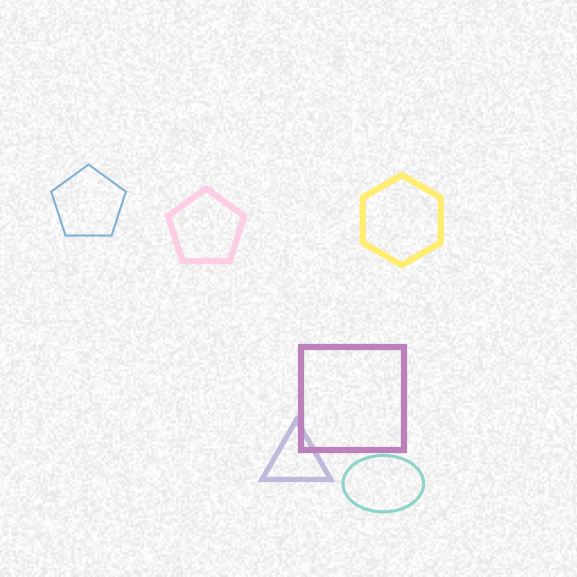[{"shape": "oval", "thickness": 1.5, "radius": 0.35, "center": [0.664, 0.162]}, {"shape": "triangle", "thickness": 2.5, "radius": 0.34, "center": [0.513, 0.203]}, {"shape": "pentagon", "thickness": 1, "radius": 0.34, "center": [0.153, 0.646]}, {"shape": "pentagon", "thickness": 3, "radius": 0.35, "center": [0.357, 0.603]}, {"shape": "square", "thickness": 3, "radius": 0.45, "center": [0.611, 0.309]}, {"shape": "hexagon", "thickness": 3, "radius": 0.39, "center": [0.696, 0.618]}]